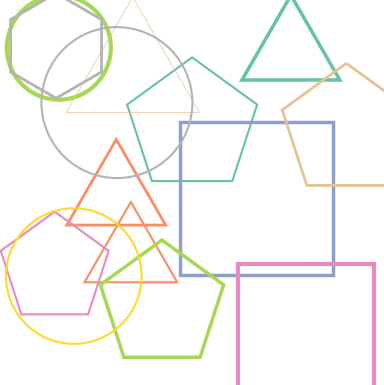[{"shape": "pentagon", "thickness": 1.5, "radius": 0.89, "center": [0.499, 0.673]}, {"shape": "triangle", "thickness": 2.5, "radius": 0.73, "center": [0.756, 0.866]}, {"shape": "triangle", "thickness": 2, "radius": 0.74, "center": [0.302, 0.49]}, {"shape": "triangle", "thickness": 1.5, "radius": 0.7, "center": [0.34, 0.336]}, {"shape": "square", "thickness": 2.5, "radius": 1.0, "center": [0.666, 0.484]}, {"shape": "pentagon", "thickness": 1.5, "radius": 0.74, "center": [0.142, 0.303]}, {"shape": "square", "thickness": 3, "radius": 0.88, "center": [0.795, 0.138]}, {"shape": "pentagon", "thickness": 2.5, "radius": 0.84, "center": [0.421, 0.208]}, {"shape": "circle", "thickness": 3, "radius": 0.68, "center": [0.153, 0.876]}, {"shape": "circle", "thickness": 1.5, "radius": 0.88, "center": [0.192, 0.283]}, {"shape": "triangle", "thickness": 0.5, "radius": 1.0, "center": [0.345, 0.807]}, {"shape": "pentagon", "thickness": 2, "radius": 0.88, "center": [0.9, 0.66]}, {"shape": "hexagon", "thickness": 2, "radius": 0.68, "center": [0.146, 0.881]}, {"shape": "circle", "thickness": 1.5, "radius": 0.98, "center": [0.304, 0.734]}]